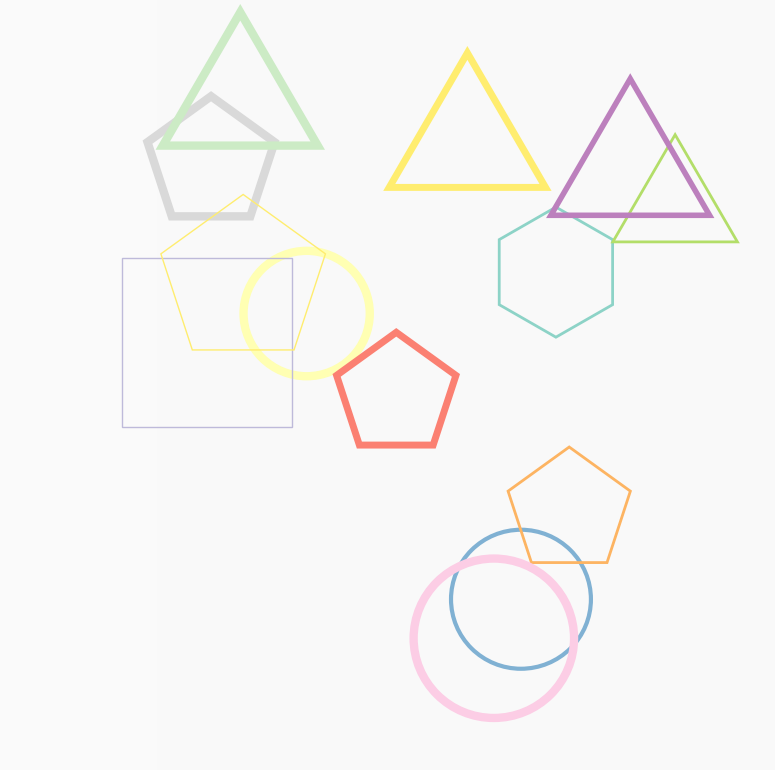[{"shape": "hexagon", "thickness": 1, "radius": 0.42, "center": [0.717, 0.647]}, {"shape": "circle", "thickness": 3, "radius": 0.41, "center": [0.396, 0.593]}, {"shape": "square", "thickness": 0.5, "radius": 0.55, "center": [0.267, 0.555]}, {"shape": "pentagon", "thickness": 2.5, "radius": 0.4, "center": [0.511, 0.487]}, {"shape": "circle", "thickness": 1.5, "radius": 0.45, "center": [0.672, 0.222]}, {"shape": "pentagon", "thickness": 1, "radius": 0.41, "center": [0.734, 0.337]}, {"shape": "triangle", "thickness": 1, "radius": 0.46, "center": [0.871, 0.732]}, {"shape": "circle", "thickness": 3, "radius": 0.52, "center": [0.637, 0.171]}, {"shape": "pentagon", "thickness": 3, "radius": 0.43, "center": [0.272, 0.789]}, {"shape": "triangle", "thickness": 2, "radius": 0.59, "center": [0.813, 0.78]}, {"shape": "triangle", "thickness": 3, "radius": 0.58, "center": [0.31, 0.869]}, {"shape": "pentagon", "thickness": 0.5, "radius": 0.56, "center": [0.314, 0.636]}, {"shape": "triangle", "thickness": 2.5, "radius": 0.58, "center": [0.603, 0.815]}]